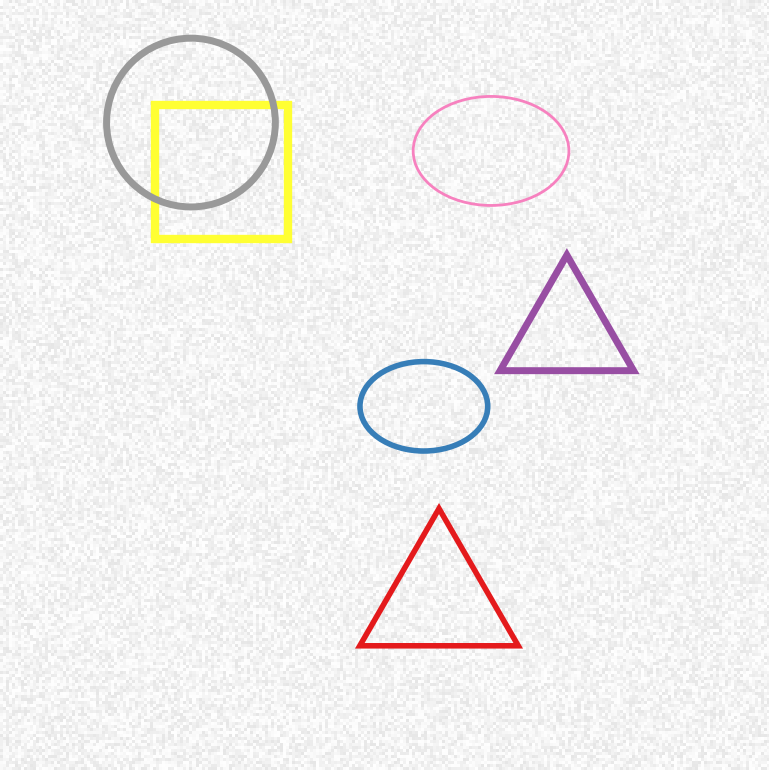[{"shape": "triangle", "thickness": 2, "radius": 0.59, "center": [0.57, 0.221]}, {"shape": "oval", "thickness": 2, "radius": 0.41, "center": [0.55, 0.472]}, {"shape": "triangle", "thickness": 2.5, "radius": 0.5, "center": [0.736, 0.569]}, {"shape": "square", "thickness": 3, "radius": 0.43, "center": [0.288, 0.777]}, {"shape": "oval", "thickness": 1, "radius": 0.51, "center": [0.638, 0.804]}, {"shape": "circle", "thickness": 2.5, "radius": 0.55, "center": [0.248, 0.841]}]